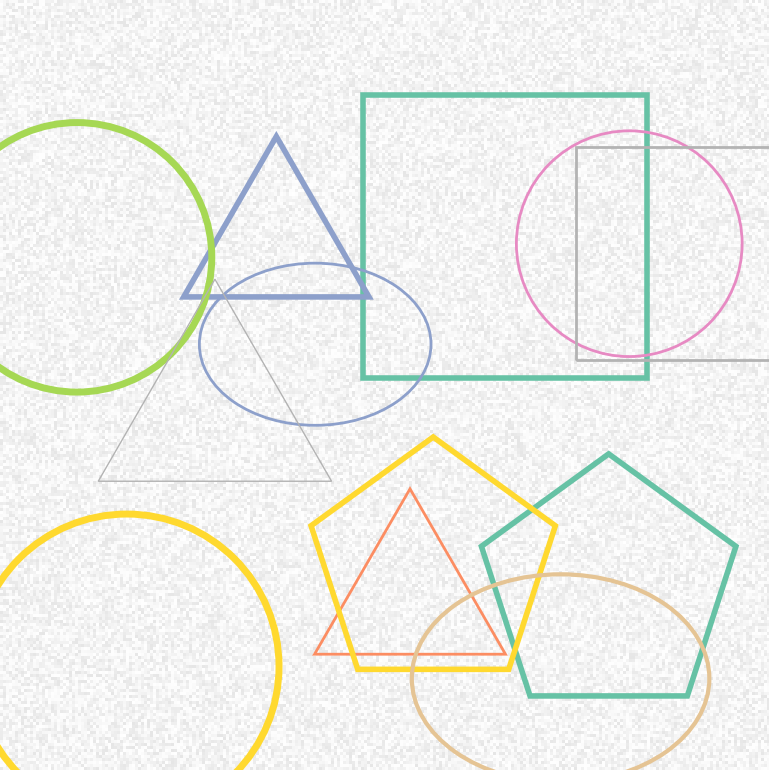[{"shape": "pentagon", "thickness": 2, "radius": 0.87, "center": [0.79, 0.237]}, {"shape": "square", "thickness": 2, "radius": 0.92, "center": [0.656, 0.693]}, {"shape": "triangle", "thickness": 1, "radius": 0.72, "center": [0.532, 0.222]}, {"shape": "oval", "thickness": 1, "radius": 0.75, "center": [0.409, 0.553]}, {"shape": "triangle", "thickness": 2, "radius": 0.69, "center": [0.359, 0.684]}, {"shape": "circle", "thickness": 1, "radius": 0.73, "center": [0.817, 0.684]}, {"shape": "circle", "thickness": 2.5, "radius": 0.88, "center": [0.1, 0.666]}, {"shape": "pentagon", "thickness": 2, "radius": 0.83, "center": [0.563, 0.266]}, {"shape": "circle", "thickness": 2.5, "radius": 0.99, "center": [0.165, 0.135]}, {"shape": "oval", "thickness": 1.5, "radius": 0.97, "center": [0.728, 0.119]}, {"shape": "square", "thickness": 1, "radius": 0.69, "center": [0.887, 0.671]}, {"shape": "triangle", "thickness": 0.5, "radius": 0.87, "center": [0.279, 0.462]}]